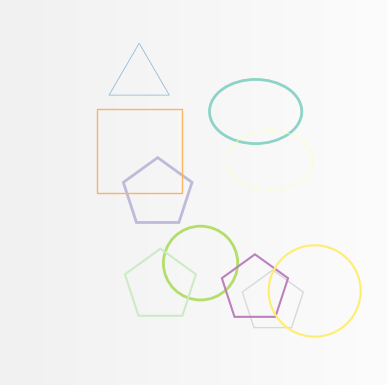[{"shape": "oval", "thickness": 2, "radius": 0.6, "center": [0.66, 0.71]}, {"shape": "oval", "thickness": 0.5, "radius": 0.55, "center": [0.697, 0.583]}, {"shape": "pentagon", "thickness": 2, "radius": 0.47, "center": [0.407, 0.498]}, {"shape": "triangle", "thickness": 0.5, "radius": 0.45, "center": [0.359, 0.798]}, {"shape": "square", "thickness": 1, "radius": 0.55, "center": [0.36, 0.608]}, {"shape": "circle", "thickness": 2, "radius": 0.48, "center": [0.518, 0.317]}, {"shape": "pentagon", "thickness": 1, "radius": 0.41, "center": [0.704, 0.216]}, {"shape": "pentagon", "thickness": 1.5, "radius": 0.45, "center": [0.658, 0.25]}, {"shape": "pentagon", "thickness": 1.5, "radius": 0.48, "center": [0.414, 0.258]}, {"shape": "circle", "thickness": 1.5, "radius": 0.59, "center": [0.812, 0.244]}]